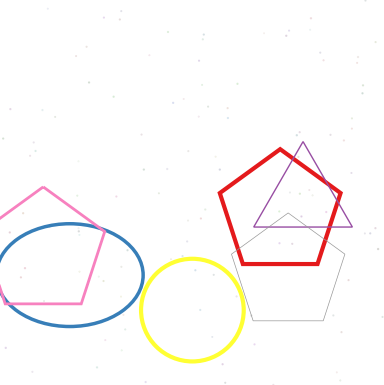[{"shape": "pentagon", "thickness": 3, "radius": 0.82, "center": [0.728, 0.448]}, {"shape": "oval", "thickness": 2.5, "radius": 0.95, "center": [0.181, 0.285]}, {"shape": "triangle", "thickness": 1, "radius": 0.74, "center": [0.787, 0.484]}, {"shape": "circle", "thickness": 3, "radius": 0.67, "center": [0.5, 0.195]}, {"shape": "pentagon", "thickness": 2, "radius": 0.84, "center": [0.112, 0.347]}, {"shape": "pentagon", "thickness": 0.5, "radius": 0.77, "center": [0.749, 0.292]}]